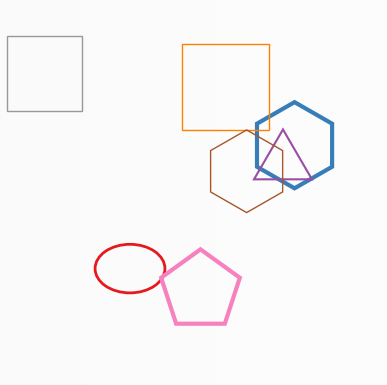[{"shape": "oval", "thickness": 2, "radius": 0.45, "center": [0.336, 0.302]}, {"shape": "hexagon", "thickness": 3, "radius": 0.56, "center": [0.76, 0.623]}, {"shape": "triangle", "thickness": 1.5, "radius": 0.43, "center": [0.73, 0.577]}, {"shape": "square", "thickness": 1, "radius": 0.56, "center": [0.582, 0.774]}, {"shape": "hexagon", "thickness": 1, "radius": 0.54, "center": [0.636, 0.555]}, {"shape": "pentagon", "thickness": 3, "radius": 0.53, "center": [0.517, 0.246]}, {"shape": "square", "thickness": 1, "radius": 0.48, "center": [0.115, 0.81]}]